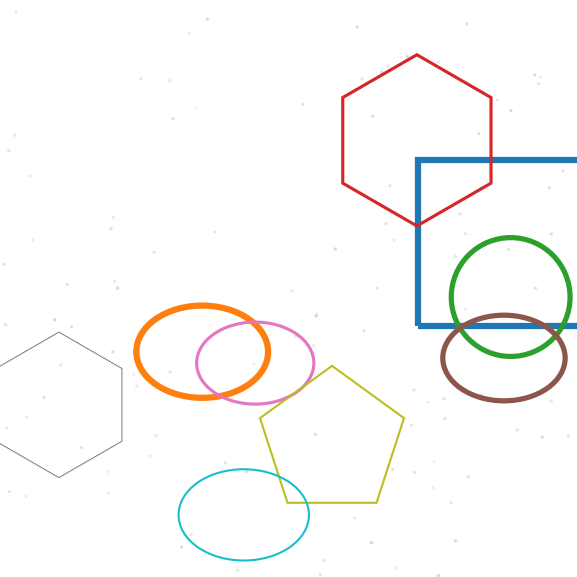[{"shape": "square", "thickness": 3, "radius": 0.72, "center": [0.868, 0.578]}, {"shape": "oval", "thickness": 3, "radius": 0.57, "center": [0.35, 0.39]}, {"shape": "circle", "thickness": 2.5, "radius": 0.51, "center": [0.884, 0.485]}, {"shape": "hexagon", "thickness": 1.5, "radius": 0.74, "center": [0.722, 0.756]}, {"shape": "oval", "thickness": 2.5, "radius": 0.53, "center": [0.873, 0.379]}, {"shape": "oval", "thickness": 1.5, "radius": 0.51, "center": [0.442, 0.37]}, {"shape": "hexagon", "thickness": 0.5, "radius": 0.63, "center": [0.102, 0.298]}, {"shape": "pentagon", "thickness": 1, "radius": 0.66, "center": [0.575, 0.235]}, {"shape": "oval", "thickness": 1, "radius": 0.56, "center": [0.422, 0.108]}]